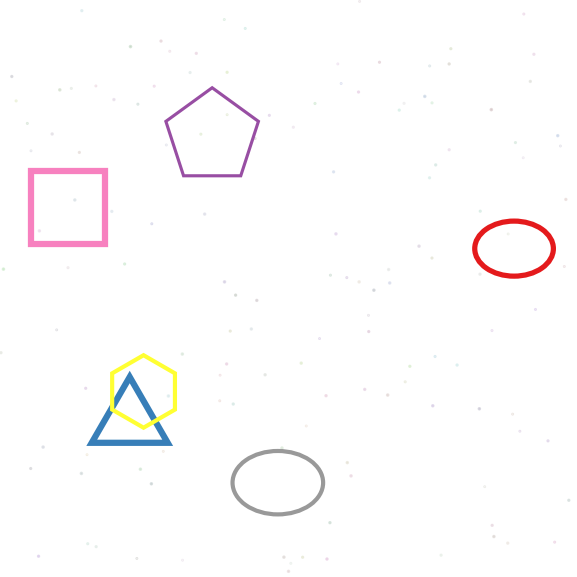[{"shape": "oval", "thickness": 2.5, "radius": 0.34, "center": [0.89, 0.569]}, {"shape": "triangle", "thickness": 3, "radius": 0.38, "center": [0.225, 0.27]}, {"shape": "pentagon", "thickness": 1.5, "radius": 0.42, "center": [0.367, 0.763]}, {"shape": "hexagon", "thickness": 2, "radius": 0.31, "center": [0.249, 0.321]}, {"shape": "square", "thickness": 3, "radius": 0.32, "center": [0.118, 0.64]}, {"shape": "oval", "thickness": 2, "radius": 0.39, "center": [0.481, 0.163]}]